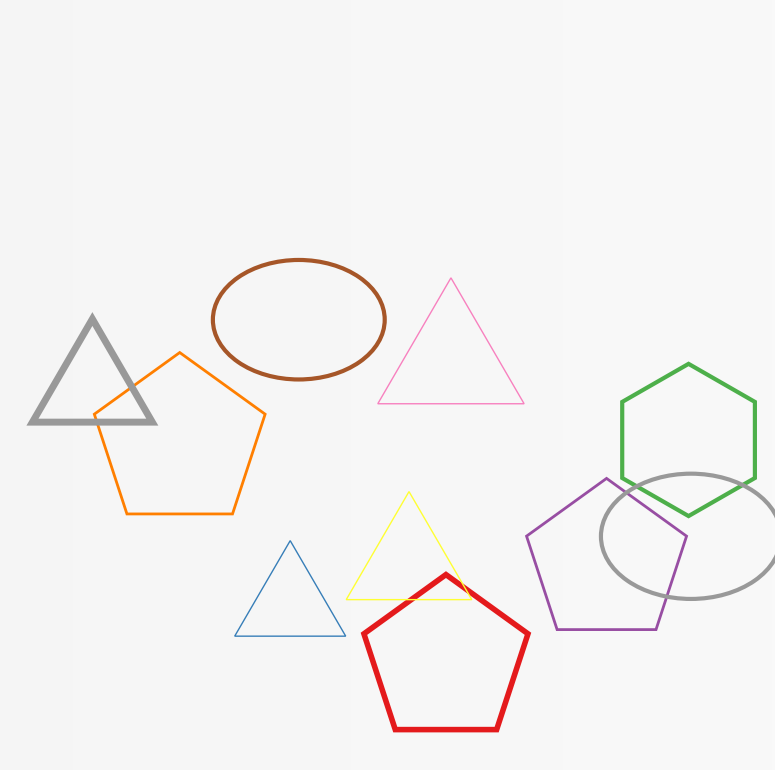[{"shape": "pentagon", "thickness": 2, "radius": 0.56, "center": [0.575, 0.142]}, {"shape": "triangle", "thickness": 0.5, "radius": 0.41, "center": [0.374, 0.215]}, {"shape": "hexagon", "thickness": 1.5, "radius": 0.49, "center": [0.888, 0.429]}, {"shape": "pentagon", "thickness": 1, "radius": 0.54, "center": [0.783, 0.27]}, {"shape": "pentagon", "thickness": 1, "radius": 0.58, "center": [0.232, 0.426]}, {"shape": "triangle", "thickness": 0.5, "radius": 0.47, "center": [0.528, 0.268]}, {"shape": "oval", "thickness": 1.5, "radius": 0.55, "center": [0.386, 0.585]}, {"shape": "triangle", "thickness": 0.5, "radius": 0.55, "center": [0.582, 0.53]}, {"shape": "triangle", "thickness": 2.5, "radius": 0.45, "center": [0.119, 0.496]}, {"shape": "oval", "thickness": 1.5, "radius": 0.58, "center": [0.892, 0.303]}]